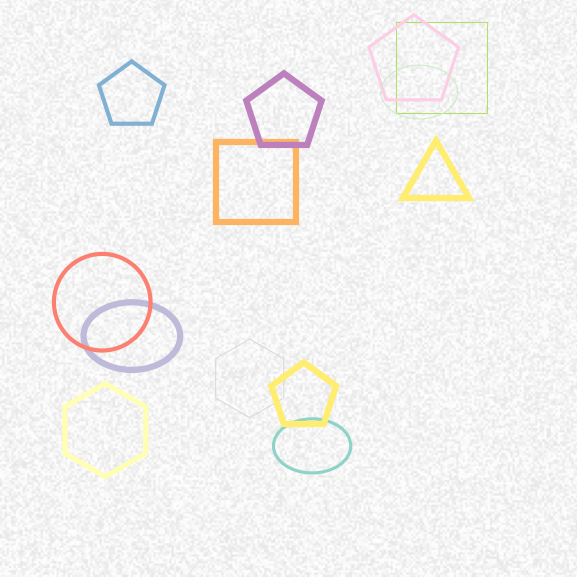[{"shape": "oval", "thickness": 1.5, "radius": 0.33, "center": [0.54, 0.227]}, {"shape": "hexagon", "thickness": 2.5, "radius": 0.4, "center": [0.182, 0.255]}, {"shape": "oval", "thickness": 3, "radius": 0.42, "center": [0.228, 0.417]}, {"shape": "circle", "thickness": 2, "radius": 0.42, "center": [0.177, 0.476]}, {"shape": "pentagon", "thickness": 2, "radius": 0.3, "center": [0.228, 0.833]}, {"shape": "square", "thickness": 3, "radius": 0.35, "center": [0.444, 0.684]}, {"shape": "square", "thickness": 0.5, "radius": 0.39, "center": [0.764, 0.882]}, {"shape": "pentagon", "thickness": 1.5, "radius": 0.41, "center": [0.716, 0.892]}, {"shape": "hexagon", "thickness": 0.5, "radius": 0.34, "center": [0.432, 0.344]}, {"shape": "pentagon", "thickness": 3, "radius": 0.34, "center": [0.492, 0.804]}, {"shape": "oval", "thickness": 0.5, "radius": 0.33, "center": [0.726, 0.84]}, {"shape": "triangle", "thickness": 3, "radius": 0.33, "center": [0.755, 0.689]}, {"shape": "pentagon", "thickness": 3, "radius": 0.29, "center": [0.526, 0.313]}]